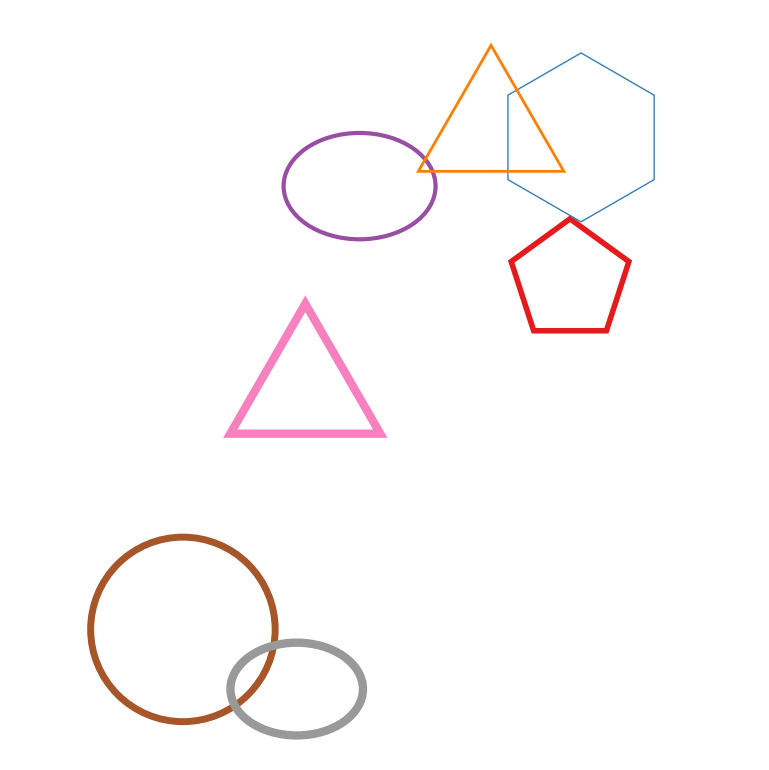[{"shape": "pentagon", "thickness": 2, "radius": 0.4, "center": [0.74, 0.635]}, {"shape": "hexagon", "thickness": 0.5, "radius": 0.55, "center": [0.755, 0.822]}, {"shape": "oval", "thickness": 1.5, "radius": 0.49, "center": [0.467, 0.758]}, {"shape": "triangle", "thickness": 1, "radius": 0.55, "center": [0.638, 0.832]}, {"shape": "circle", "thickness": 2.5, "radius": 0.6, "center": [0.238, 0.183]}, {"shape": "triangle", "thickness": 3, "radius": 0.56, "center": [0.396, 0.493]}, {"shape": "oval", "thickness": 3, "radius": 0.43, "center": [0.385, 0.105]}]